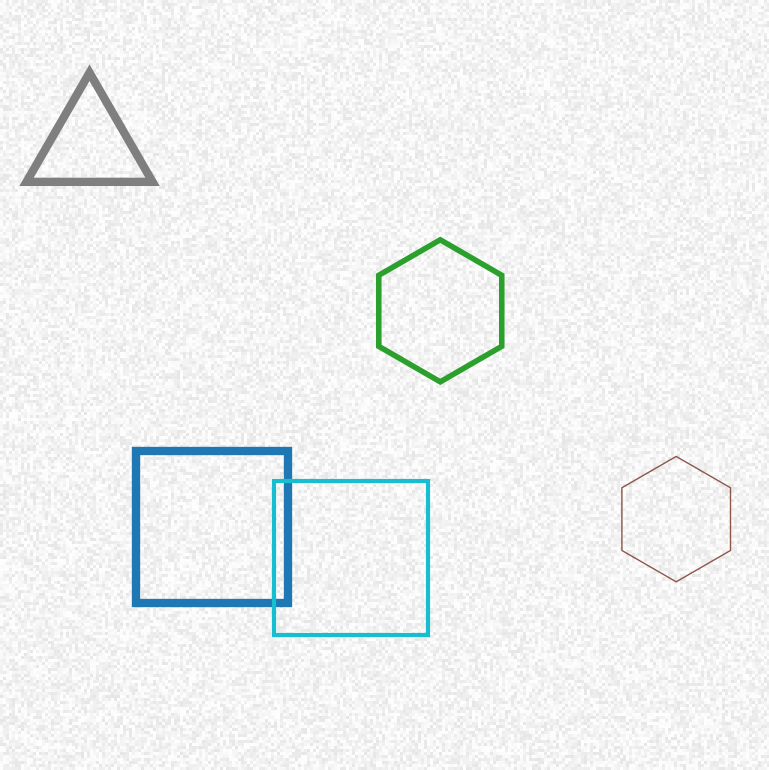[{"shape": "square", "thickness": 3, "radius": 0.49, "center": [0.275, 0.315]}, {"shape": "hexagon", "thickness": 2, "radius": 0.46, "center": [0.572, 0.596]}, {"shape": "hexagon", "thickness": 0.5, "radius": 0.41, "center": [0.878, 0.326]}, {"shape": "triangle", "thickness": 3, "radius": 0.47, "center": [0.116, 0.811]}, {"shape": "square", "thickness": 1.5, "radius": 0.5, "center": [0.456, 0.275]}]